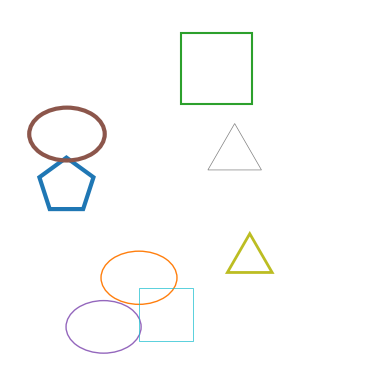[{"shape": "pentagon", "thickness": 3, "radius": 0.37, "center": [0.173, 0.517]}, {"shape": "oval", "thickness": 1, "radius": 0.49, "center": [0.361, 0.279]}, {"shape": "square", "thickness": 1.5, "radius": 0.46, "center": [0.563, 0.821]}, {"shape": "oval", "thickness": 1, "radius": 0.49, "center": [0.269, 0.151]}, {"shape": "oval", "thickness": 3, "radius": 0.49, "center": [0.174, 0.652]}, {"shape": "triangle", "thickness": 0.5, "radius": 0.4, "center": [0.61, 0.599]}, {"shape": "triangle", "thickness": 2, "radius": 0.34, "center": [0.649, 0.326]}, {"shape": "square", "thickness": 0.5, "radius": 0.35, "center": [0.432, 0.183]}]